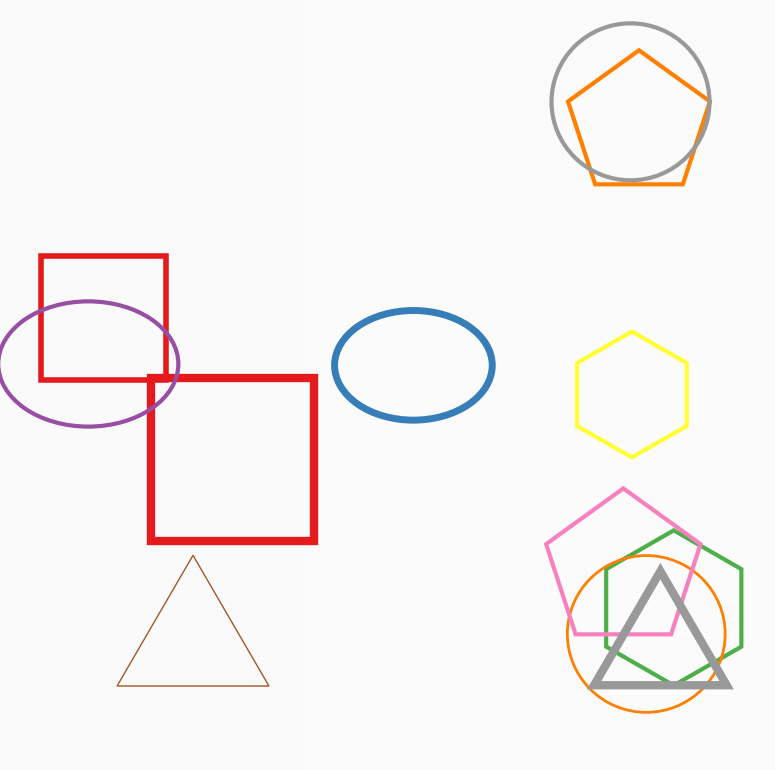[{"shape": "square", "thickness": 3, "radius": 0.53, "center": [0.3, 0.403]}, {"shape": "square", "thickness": 2, "radius": 0.4, "center": [0.133, 0.587]}, {"shape": "oval", "thickness": 2.5, "radius": 0.51, "center": [0.533, 0.526]}, {"shape": "hexagon", "thickness": 1.5, "radius": 0.5, "center": [0.869, 0.211]}, {"shape": "oval", "thickness": 1.5, "radius": 0.58, "center": [0.114, 0.527]}, {"shape": "circle", "thickness": 1, "radius": 0.51, "center": [0.834, 0.177]}, {"shape": "pentagon", "thickness": 1.5, "radius": 0.48, "center": [0.825, 0.838]}, {"shape": "hexagon", "thickness": 1.5, "radius": 0.41, "center": [0.815, 0.488]}, {"shape": "triangle", "thickness": 0.5, "radius": 0.57, "center": [0.249, 0.166]}, {"shape": "pentagon", "thickness": 1.5, "radius": 0.52, "center": [0.804, 0.261]}, {"shape": "triangle", "thickness": 3, "radius": 0.49, "center": [0.852, 0.159]}, {"shape": "circle", "thickness": 1.5, "radius": 0.51, "center": [0.814, 0.868]}]